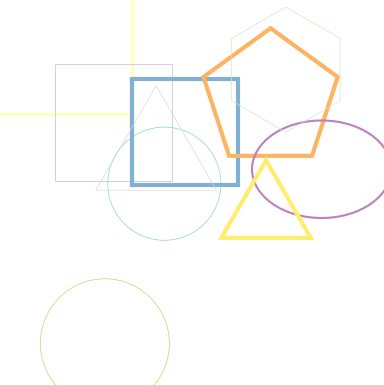[{"shape": "circle", "thickness": 0.5, "radius": 0.74, "center": [0.427, 0.523]}, {"shape": "square", "thickness": 2, "radius": 0.93, "center": [0.158, 0.89]}, {"shape": "square", "thickness": 0.5, "radius": 0.76, "center": [0.295, 0.682]}, {"shape": "square", "thickness": 3, "radius": 0.69, "center": [0.482, 0.658]}, {"shape": "pentagon", "thickness": 3, "radius": 0.92, "center": [0.703, 0.743]}, {"shape": "circle", "thickness": 0.5, "radius": 0.84, "center": [0.272, 0.108]}, {"shape": "triangle", "thickness": 0.5, "radius": 0.91, "center": [0.406, 0.596]}, {"shape": "oval", "thickness": 1.5, "radius": 0.9, "center": [0.836, 0.56]}, {"shape": "hexagon", "thickness": 0.5, "radius": 0.81, "center": [0.742, 0.819]}, {"shape": "triangle", "thickness": 3, "radius": 0.67, "center": [0.691, 0.449]}]